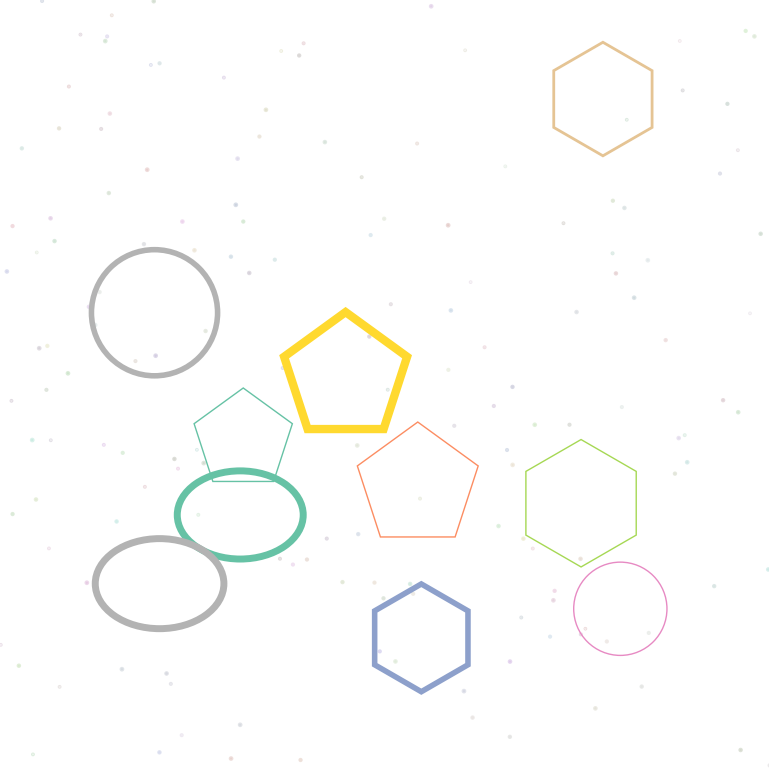[{"shape": "pentagon", "thickness": 0.5, "radius": 0.34, "center": [0.316, 0.429]}, {"shape": "oval", "thickness": 2.5, "radius": 0.41, "center": [0.312, 0.331]}, {"shape": "pentagon", "thickness": 0.5, "radius": 0.41, "center": [0.543, 0.369]}, {"shape": "hexagon", "thickness": 2, "radius": 0.35, "center": [0.547, 0.172]}, {"shape": "circle", "thickness": 0.5, "radius": 0.3, "center": [0.806, 0.209]}, {"shape": "hexagon", "thickness": 0.5, "radius": 0.41, "center": [0.755, 0.346]}, {"shape": "pentagon", "thickness": 3, "radius": 0.42, "center": [0.449, 0.511]}, {"shape": "hexagon", "thickness": 1, "radius": 0.37, "center": [0.783, 0.871]}, {"shape": "circle", "thickness": 2, "radius": 0.41, "center": [0.201, 0.594]}, {"shape": "oval", "thickness": 2.5, "radius": 0.42, "center": [0.207, 0.242]}]